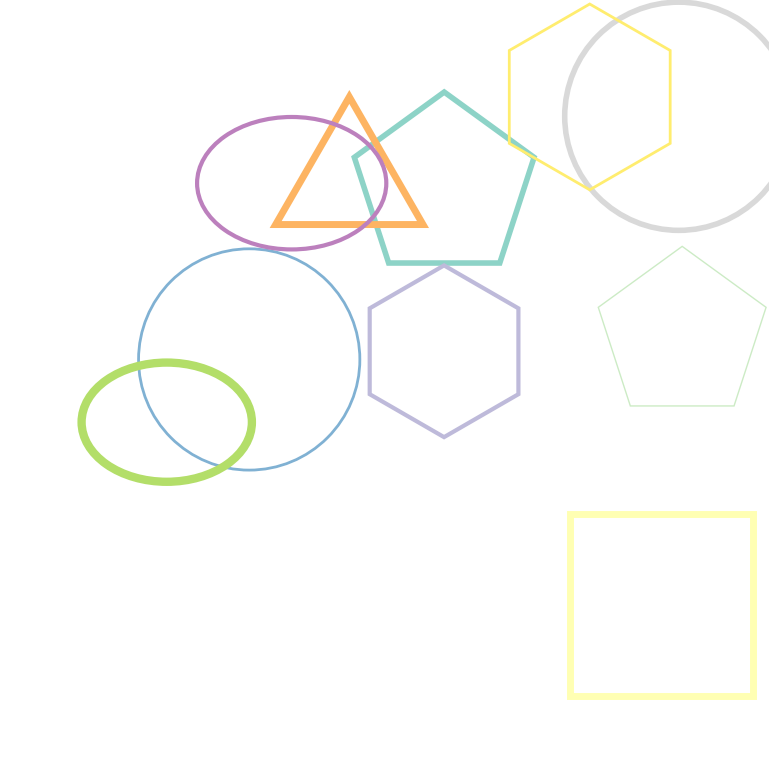[{"shape": "pentagon", "thickness": 2, "radius": 0.61, "center": [0.577, 0.758]}, {"shape": "square", "thickness": 2.5, "radius": 0.59, "center": [0.859, 0.214]}, {"shape": "hexagon", "thickness": 1.5, "radius": 0.56, "center": [0.577, 0.544]}, {"shape": "circle", "thickness": 1, "radius": 0.72, "center": [0.324, 0.533]}, {"shape": "triangle", "thickness": 2.5, "radius": 0.55, "center": [0.454, 0.764]}, {"shape": "oval", "thickness": 3, "radius": 0.55, "center": [0.217, 0.452]}, {"shape": "circle", "thickness": 2, "radius": 0.74, "center": [0.882, 0.849]}, {"shape": "oval", "thickness": 1.5, "radius": 0.61, "center": [0.379, 0.762]}, {"shape": "pentagon", "thickness": 0.5, "radius": 0.57, "center": [0.886, 0.565]}, {"shape": "hexagon", "thickness": 1, "radius": 0.6, "center": [0.766, 0.874]}]